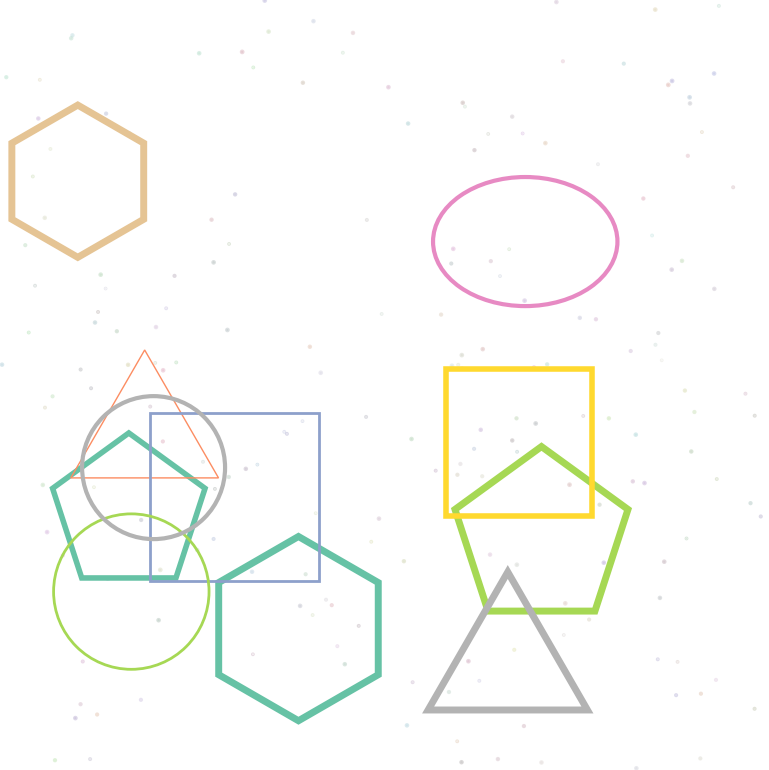[{"shape": "pentagon", "thickness": 2, "radius": 0.52, "center": [0.167, 0.334]}, {"shape": "hexagon", "thickness": 2.5, "radius": 0.6, "center": [0.388, 0.184]}, {"shape": "triangle", "thickness": 0.5, "radius": 0.55, "center": [0.188, 0.435]}, {"shape": "square", "thickness": 1, "radius": 0.55, "center": [0.305, 0.354]}, {"shape": "oval", "thickness": 1.5, "radius": 0.6, "center": [0.682, 0.686]}, {"shape": "pentagon", "thickness": 2.5, "radius": 0.59, "center": [0.703, 0.302]}, {"shape": "circle", "thickness": 1, "radius": 0.5, "center": [0.171, 0.232]}, {"shape": "square", "thickness": 2, "radius": 0.47, "center": [0.675, 0.425]}, {"shape": "hexagon", "thickness": 2.5, "radius": 0.49, "center": [0.101, 0.765]}, {"shape": "triangle", "thickness": 2.5, "radius": 0.6, "center": [0.659, 0.138]}, {"shape": "circle", "thickness": 1.5, "radius": 0.46, "center": [0.199, 0.393]}]